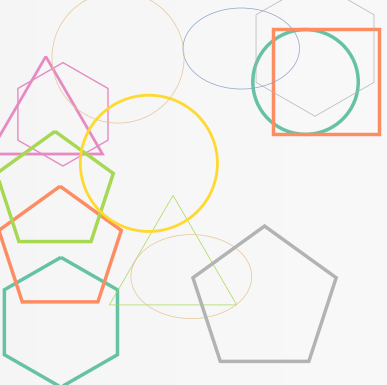[{"shape": "circle", "thickness": 2.5, "radius": 0.68, "center": [0.788, 0.787]}, {"shape": "hexagon", "thickness": 2.5, "radius": 0.84, "center": [0.157, 0.163]}, {"shape": "pentagon", "thickness": 2.5, "radius": 0.83, "center": [0.155, 0.35]}, {"shape": "square", "thickness": 2.5, "radius": 0.68, "center": [0.841, 0.787]}, {"shape": "oval", "thickness": 0.5, "radius": 0.75, "center": [0.623, 0.874]}, {"shape": "hexagon", "thickness": 1, "radius": 0.67, "center": [0.162, 0.703]}, {"shape": "triangle", "thickness": 2, "radius": 0.84, "center": [0.118, 0.684]}, {"shape": "pentagon", "thickness": 2.5, "radius": 0.79, "center": [0.142, 0.501]}, {"shape": "triangle", "thickness": 0.5, "radius": 0.95, "center": [0.447, 0.303]}, {"shape": "circle", "thickness": 2, "radius": 0.88, "center": [0.384, 0.576]}, {"shape": "oval", "thickness": 0.5, "radius": 0.78, "center": [0.494, 0.282]}, {"shape": "circle", "thickness": 0.5, "radius": 0.85, "center": [0.305, 0.851]}, {"shape": "pentagon", "thickness": 2.5, "radius": 0.97, "center": [0.683, 0.218]}, {"shape": "hexagon", "thickness": 0.5, "radius": 0.88, "center": [0.813, 0.874]}]